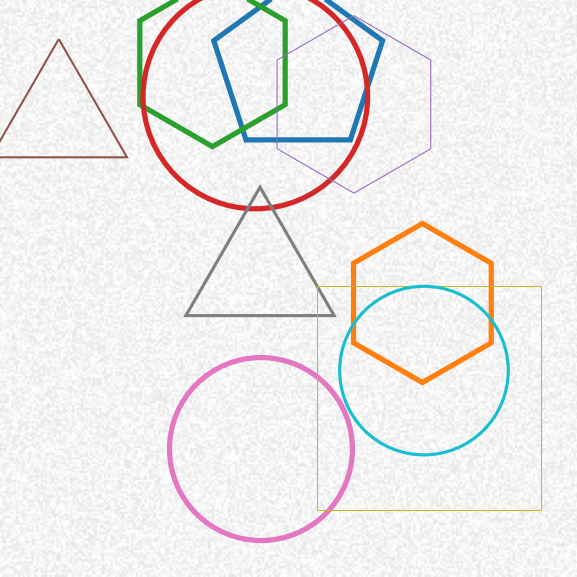[{"shape": "pentagon", "thickness": 2.5, "radius": 0.77, "center": [0.516, 0.881]}, {"shape": "hexagon", "thickness": 2.5, "radius": 0.69, "center": [0.731, 0.474]}, {"shape": "hexagon", "thickness": 2.5, "radius": 0.73, "center": [0.368, 0.891]}, {"shape": "circle", "thickness": 2.5, "radius": 0.97, "center": [0.442, 0.832]}, {"shape": "hexagon", "thickness": 0.5, "radius": 0.77, "center": [0.613, 0.818]}, {"shape": "triangle", "thickness": 1, "radius": 0.68, "center": [0.102, 0.795]}, {"shape": "circle", "thickness": 2.5, "radius": 0.79, "center": [0.452, 0.222]}, {"shape": "triangle", "thickness": 1.5, "radius": 0.74, "center": [0.45, 0.527]}, {"shape": "square", "thickness": 0.5, "radius": 0.97, "center": [0.742, 0.31]}, {"shape": "circle", "thickness": 1.5, "radius": 0.73, "center": [0.734, 0.357]}]